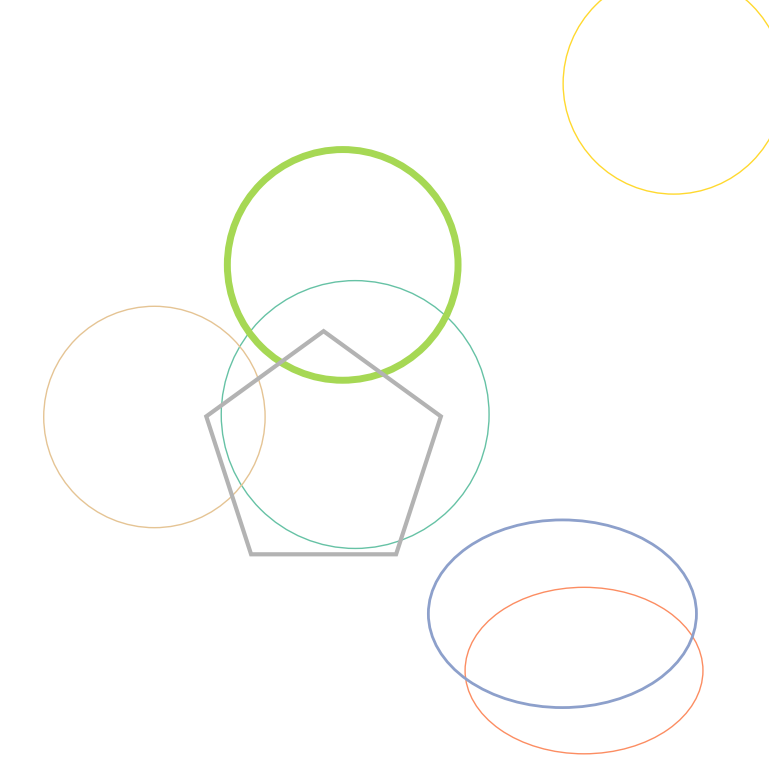[{"shape": "circle", "thickness": 0.5, "radius": 0.87, "center": [0.461, 0.462]}, {"shape": "oval", "thickness": 0.5, "radius": 0.77, "center": [0.758, 0.129]}, {"shape": "oval", "thickness": 1, "radius": 0.87, "center": [0.73, 0.203]}, {"shape": "circle", "thickness": 2.5, "radius": 0.75, "center": [0.445, 0.656]}, {"shape": "circle", "thickness": 0.5, "radius": 0.72, "center": [0.875, 0.892]}, {"shape": "circle", "thickness": 0.5, "radius": 0.72, "center": [0.201, 0.458]}, {"shape": "pentagon", "thickness": 1.5, "radius": 0.8, "center": [0.42, 0.41]}]